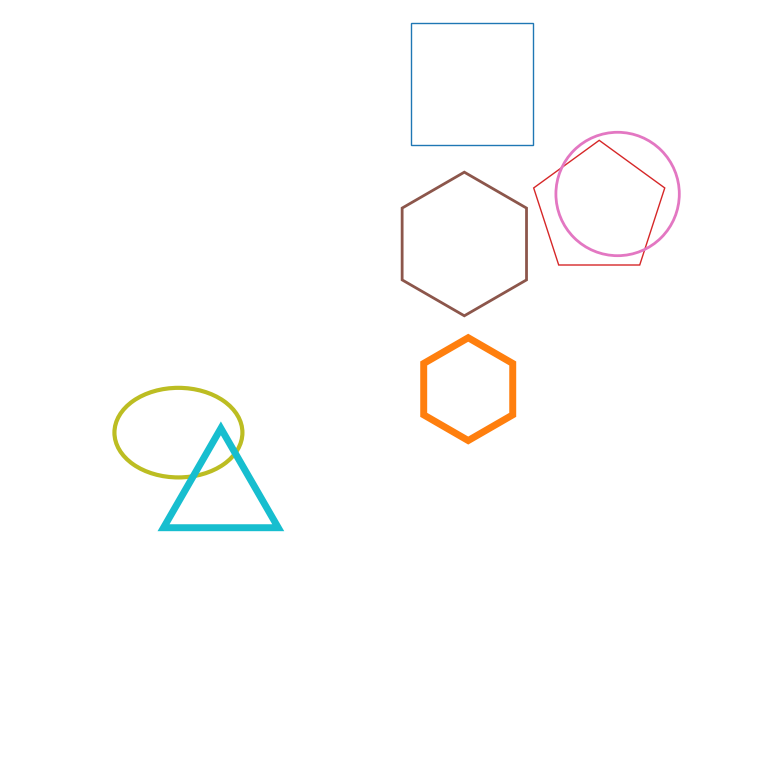[{"shape": "square", "thickness": 0.5, "radius": 0.39, "center": [0.613, 0.891]}, {"shape": "hexagon", "thickness": 2.5, "radius": 0.33, "center": [0.608, 0.495]}, {"shape": "pentagon", "thickness": 0.5, "radius": 0.45, "center": [0.778, 0.728]}, {"shape": "hexagon", "thickness": 1, "radius": 0.47, "center": [0.603, 0.683]}, {"shape": "circle", "thickness": 1, "radius": 0.4, "center": [0.802, 0.748]}, {"shape": "oval", "thickness": 1.5, "radius": 0.42, "center": [0.232, 0.438]}, {"shape": "triangle", "thickness": 2.5, "radius": 0.43, "center": [0.287, 0.358]}]